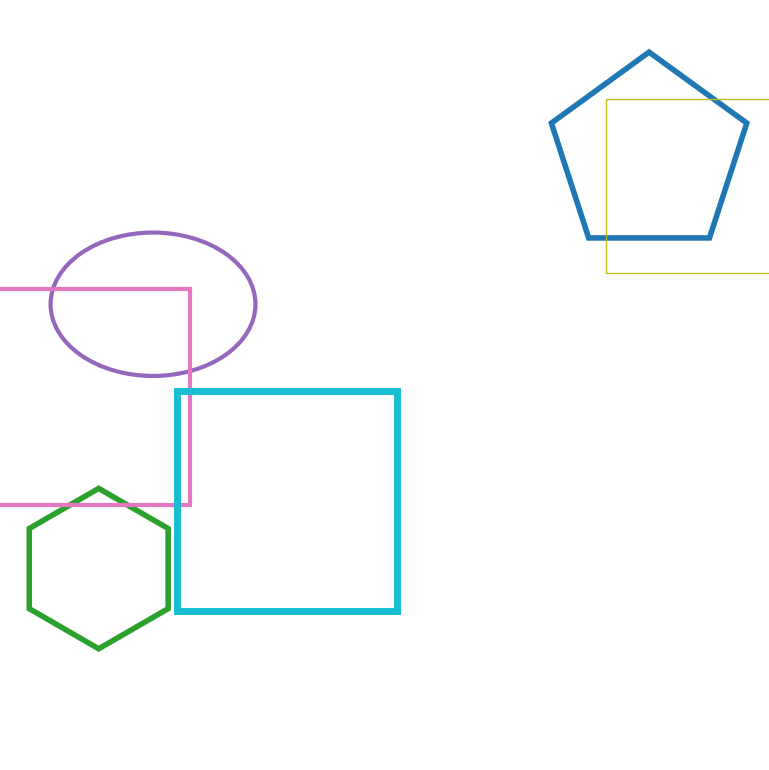[{"shape": "pentagon", "thickness": 2, "radius": 0.67, "center": [0.843, 0.799]}, {"shape": "hexagon", "thickness": 2, "radius": 0.52, "center": [0.128, 0.262]}, {"shape": "oval", "thickness": 1.5, "radius": 0.67, "center": [0.199, 0.605]}, {"shape": "square", "thickness": 1.5, "radius": 0.7, "center": [0.106, 0.485]}, {"shape": "square", "thickness": 0.5, "radius": 0.56, "center": [0.9, 0.759]}, {"shape": "square", "thickness": 2.5, "radius": 0.72, "center": [0.373, 0.349]}]